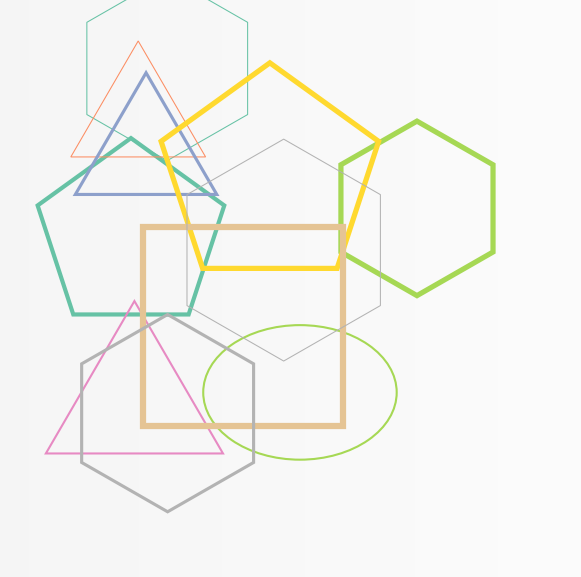[{"shape": "hexagon", "thickness": 0.5, "radius": 0.8, "center": [0.288, 0.881]}, {"shape": "pentagon", "thickness": 2, "radius": 0.84, "center": [0.225, 0.591]}, {"shape": "triangle", "thickness": 0.5, "radius": 0.67, "center": [0.238, 0.794]}, {"shape": "triangle", "thickness": 1.5, "radius": 0.7, "center": [0.251, 0.733]}, {"shape": "triangle", "thickness": 1, "radius": 0.88, "center": [0.231, 0.302]}, {"shape": "oval", "thickness": 1, "radius": 0.83, "center": [0.516, 0.32]}, {"shape": "hexagon", "thickness": 2.5, "radius": 0.76, "center": [0.717, 0.638]}, {"shape": "pentagon", "thickness": 2.5, "radius": 0.98, "center": [0.464, 0.694]}, {"shape": "square", "thickness": 3, "radius": 0.86, "center": [0.418, 0.433]}, {"shape": "hexagon", "thickness": 1.5, "radius": 0.85, "center": [0.288, 0.284]}, {"shape": "hexagon", "thickness": 0.5, "radius": 0.96, "center": [0.488, 0.566]}]